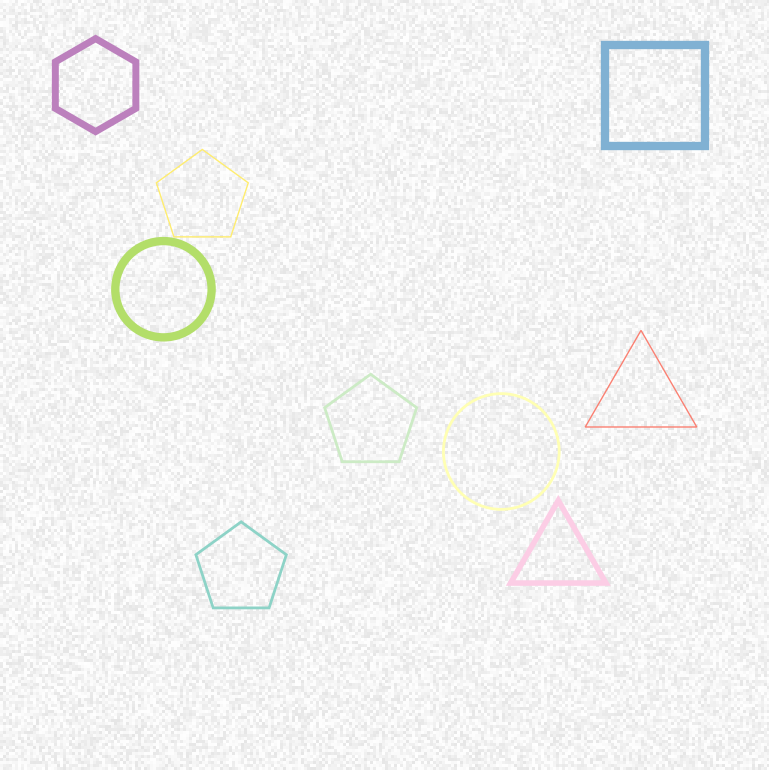[{"shape": "pentagon", "thickness": 1, "radius": 0.31, "center": [0.313, 0.26]}, {"shape": "circle", "thickness": 1, "radius": 0.38, "center": [0.651, 0.414]}, {"shape": "triangle", "thickness": 0.5, "radius": 0.42, "center": [0.832, 0.487]}, {"shape": "square", "thickness": 3, "radius": 0.33, "center": [0.851, 0.876]}, {"shape": "circle", "thickness": 3, "radius": 0.31, "center": [0.212, 0.624]}, {"shape": "triangle", "thickness": 2, "radius": 0.36, "center": [0.725, 0.279]}, {"shape": "hexagon", "thickness": 2.5, "radius": 0.3, "center": [0.124, 0.889]}, {"shape": "pentagon", "thickness": 1, "radius": 0.31, "center": [0.481, 0.451]}, {"shape": "pentagon", "thickness": 0.5, "radius": 0.31, "center": [0.263, 0.743]}]